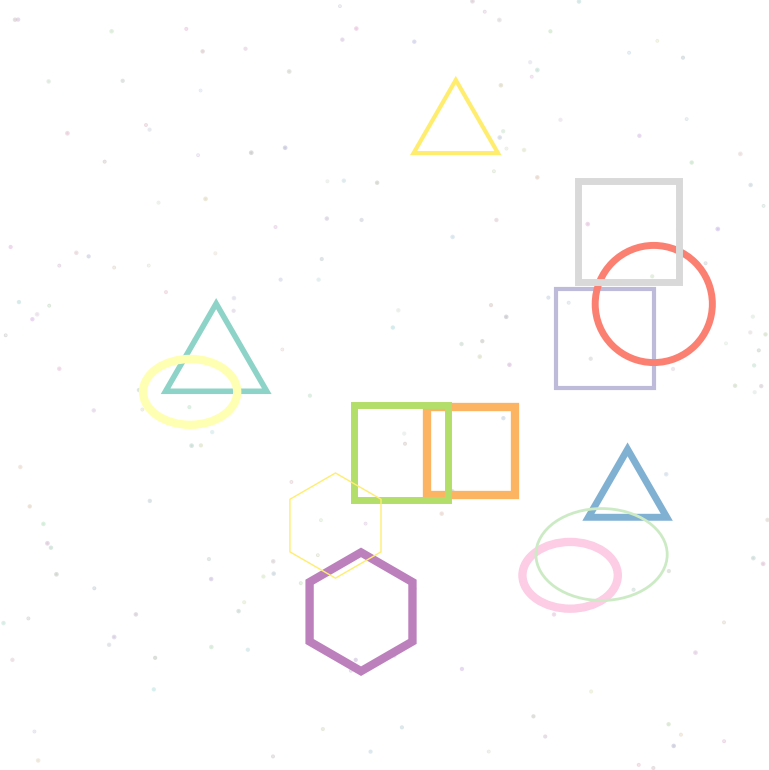[{"shape": "triangle", "thickness": 2, "radius": 0.38, "center": [0.281, 0.53]}, {"shape": "oval", "thickness": 3, "radius": 0.31, "center": [0.247, 0.491]}, {"shape": "square", "thickness": 1.5, "radius": 0.32, "center": [0.785, 0.56]}, {"shape": "circle", "thickness": 2.5, "radius": 0.38, "center": [0.849, 0.605]}, {"shape": "triangle", "thickness": 2.5, "radius": 0.29, "center": [0.815, 0.358]}, {"shape": "square", "thickness": 3, "radius": 0.29, "center": [0.611, 0.415]}, {"shape": "square", "thickness": 2.5, "radius": 0.31, "center": [0.521, 0.412]}, {"shape": "oval", "thickness": 3, "radius": 0.31, "center": [0.74, 0.253]}, {"shape": "square", "thickness": 2.5, "radius": 0.33, "center": [0.816, 0.699]}, {"shape": "hexagon", "thickness": 3, "radius": 0.39, "center": [0.469, 0.205]}, {"shape": "oval", "thickness": 1, "radius": 0.43, "center": [0.781, 0.28]}, {"shape": "hexagon", "thickness": 0.5, "radius": 0.34, "center": [0.436, 0.317]}, {"shape": "triangle", "thickness": 1.5, "radius": 0.32, "center": [0.592, 0.833]}]